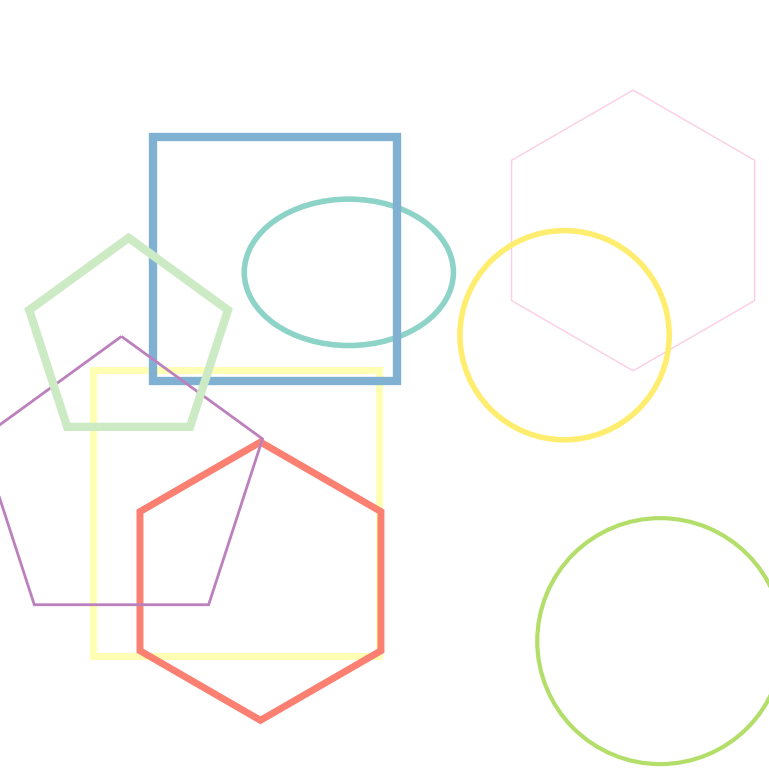[{"shape": "oval", "thickness": 2, "radius": 0.68, "center": [0.453, 0.646]}, {"shape": "square", "thickness": 2.5, "radius": 0.93, "center": [0.306, 0.334]}, {"shape": "hexagon", "thickness": 2.5, "radius": 0.9, "center": [0.338, 0.245]}, {"shape": "square", "thickness": 3, "radius": 0.79, "center": [0.357, 0.664]}, {"shape": "circle", "thickness": 1.5, "radius": 0.8, "center": [0.857, 0.167]}, {"shape": "hexagon", "thickness": 0.5, "radius": 0.91, "center": [0.822, 0.701]}, {"shape": "pentagon", "thickness": 1, "radius": 0.96, "center": [0.158, 0.37]}, {"shape": "pentagon", "thickness": 3, "radius": 0.68, "center": [0.167, 0.555]}, {"shape": "circle", "thickness": 2, "radius": 0.68, "center": [0.733, 0.565]}]